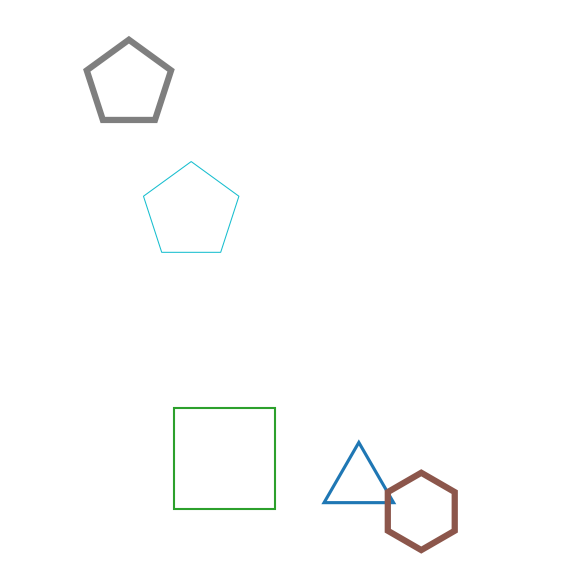[{"shape": "triangle", "thickness": 1.5, "radius": 0.35, "center": [0.621, 0.163]}, {"shape": "square", "thickness": 1, "radius": 0.44, "center": [0.389, 0.205]}, {"shape": "hexagon", "thickness": 3, "radius": 0.33, "center": [0.729, 0.114]}, {"shape": "pentagon", "thickness": 3, "radius": 0.38, "center": [0.223, 0.854]}, {"shape": "pentagon", "thickness": 0.5, "radius": 0.43, "center": [0.331, 0.632]}]